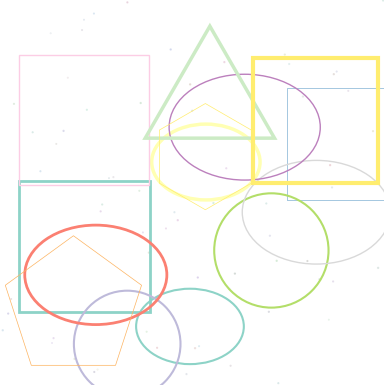[{"shape": "square", "thickness": 2, "radius": 0.85, "center": [0.22, 0.361]}, {"shape": "oval", "thickness": 1.5, "radius": 0.7, "center": [0.493, 0.152]}, {"shape": "oval", "thickness": 2.5, "radius": 0.7, "center": [0.535, 0.579]}, {"shape": "circle", "thickness": 1.5, "radius": 0.69, "center": [0.33, 0.107]}, {"shape": "oval", "thickness": 2, "radius": 0.92, "center": [0.249, 0.286]}, {"shape": "square", "thickness": 0.5, "radius": 0.73, "center": [0.89, 0.626]}, {"shape": "pentagon", "thickness": 0.5, "radius": 0.93, "center": [0.191, 0.202]}, {"shape": "circle", "thickness": 1.5, "radius": 0.74, "center": [0.705, 0.349]}, {"shape": "square", "thickness": 1, "radius": 0.85, "center": [0.218, 0.688]}, {"shape": "oval", "thickness": 1, "radius": 0.96, "center": [0.822, 0.449]}, {"shape": "oval", "thickness": 1, "radius": 0.98, "center": [0.636, 0.67]}, {"shape": "triangle", "thickness": 2.5, "radius": 0.97, "center": [0.545, 0.738]}, {"shape": "square", "thickness": 3, "radius": 0.81, "center": [0.819, 0.686]}, {"shape": "hexagon", "thickness": 0.5, "radius": 0.69, "center": [0.533, 0.593]}]